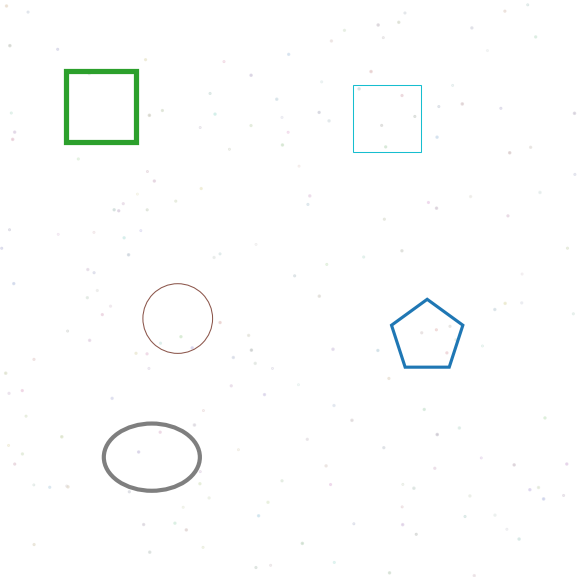[{"shape": "pentagon", "thickness": 1.5, "radius": 0.32, "center": [0.74, 0.416]}, {"shape": "square", "thickness": 2.5, "radius": 0.31, "center": [0.175, 0.815]}, {"shape": "circle", "thickness": 0.5, "radius": 0.3, "center": [0.308, 0.448]}, {"shape": "oval", "thickness": 2, "radius": 0.42, "center": [0.263, 0.208]}, {"shape": "square", "thickness": 0.5, "radius": 0.29, "center": [0.67, 0.794]}]